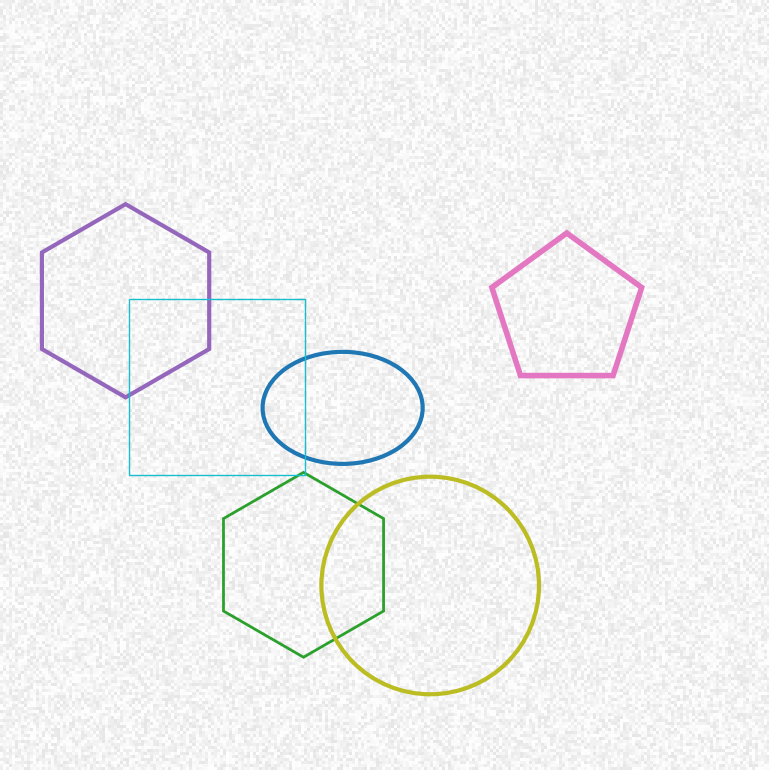[{"shape": "oval", "thickness": 1.5, "radius": 0.52, "center": [0.445, 0.47]}, {"shape": "hexagon", "thickness": 1, "radius": 0.6, "center": [0.394, 0.266]}, {"shape": "hexagon", "thickness": 1.5, "radius": 0.63, "center": [0.163, 0.609]}, {"shape": "pentagon", "thickness": 2, "radius": 0.51, "center": [0.736, 0.595]}, {"shape": "circle", "thickness": 1.5, "radius": 0.71, "center": [0.559, 0.24]}, {"shape": "square", "thickness": 0.5, "radius": 0.57, "center": [0.282, 0.497]}]